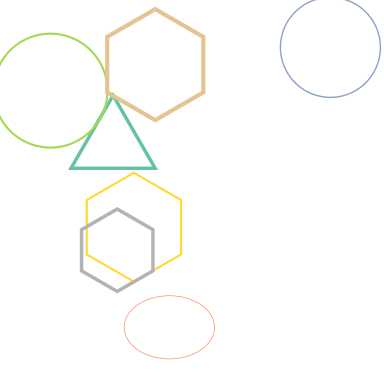[{"shape": "triangle", "thickness": 2.5, "radius": 0.63, "center": [0.294, 0.626]}, {"shape": "oval", "thickness": 0.5, "radius": 0.59, "center": [0.44, 0.15]}, {"shape": "circle", "thickness": 1, "radius": 0.65, "center": [0.858, 0.877]}, {"shape": "circle", "thickness": 1.5, "radius": 0.74, "center": [0.131, 0.765]}, {"shape": "hexagon", "thickness": 1.5, "radius": 0.71, "center": [0.348, 0.41]}, {"shape": "hexagon", "thickness": 3, "radius": 0.72, "center": [0.403, 0.832]}, {"shape": "hexagon", "thickness": 2.5, "radius": 0.54, "center": [0.305, 0.35]}]